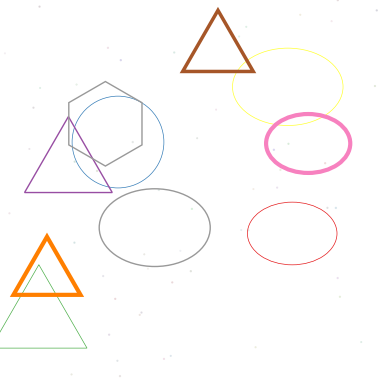[{"shape": "oval", "thickness": 0.5, "radius": 0.58, "center": [0.759, 0.394]}, {"shape": "circle", "thickness": 0.5, "radius": 0.6, "center": [0.306, 0.631]}, {"shape": "triangle", "thickness": 0.5, "radius": 0.72, "center": [0.101, 0.168]}, {"shape": "triangle", "thickness": 1, "radius": 0.66, "center": [0.178, 0.566]}, {"shape": "triangle", "thickness": 3, "radius": 0.5, "center": [0.122, 0.284]}, {"shape": "oval", "thickness": 0.5, "radius": 0.72, "center": [0.747, 0.774]}, {"shape": "triangle", "thickness": 2.5, "radius": 0.53, "center": [0.566, 0.867]}, {"shape": "oval", "thickness": 3, "radius": 0.55, "center": [0.8, 0.627]}, {"shape": "hexagon", "thickness": 1, "radius": 0.55, "center": [0.274, 0.678]}, {"shape": "oval", "thickness": 1, "radius": 0.72, "center": [0.402, 0.409]}]